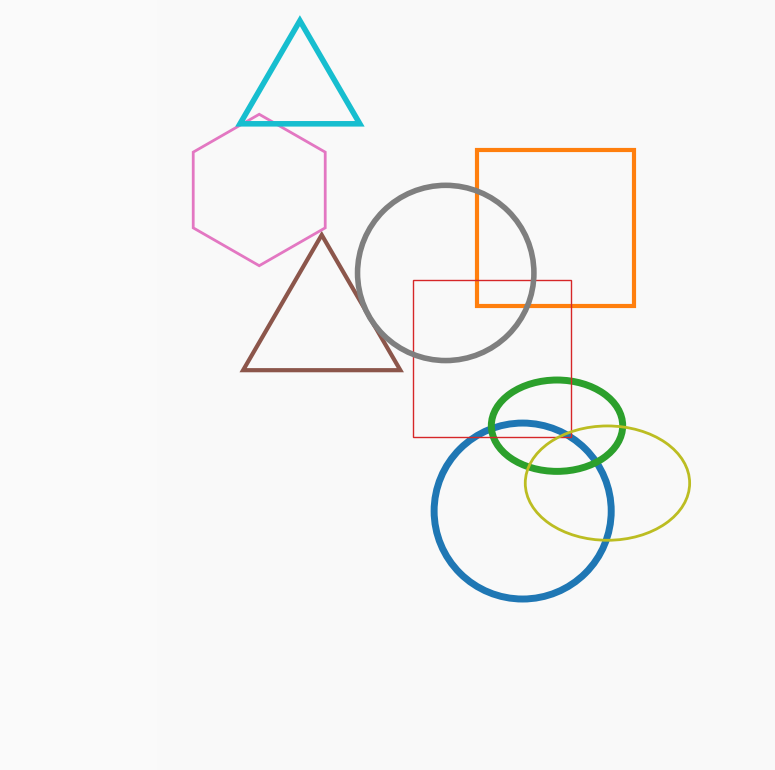[{"shape": "circle", "thickness": 2.5, "radius": 0.57, "center": [0.674, 0.336]}, {"shape": "square", "thickness": 1.5, "radius": 0.51, "center": [0.716, 0.704]}, {"shape": "oval", "thickness": 2.5, "radius": 0.42, "center": [0.719, 0.447]}, {"shape": "square", "thickness": 0.5, "radius": 0.51, "center": [0.635, 0.535]}, {"shape": "triangle", "thickness": 1.5, "radius": 0.59, "center": [0.415, 0.578]}, {"shape": "hexagon", "thickness": 1, "radius": 0.49, "center": [0.334, 0.753]}, {"shape": "circle", "thickness": 2, "radius": 0.57, "center": [0.575, 0.646]}, {"shape": "oval", "thickness": 1, "radius": 0.53, "center": [0.784, 0.373]}, {"shape": "triangle", "thickness": 2, "radius": 0.45, "center": [0.387, 0.884]}]